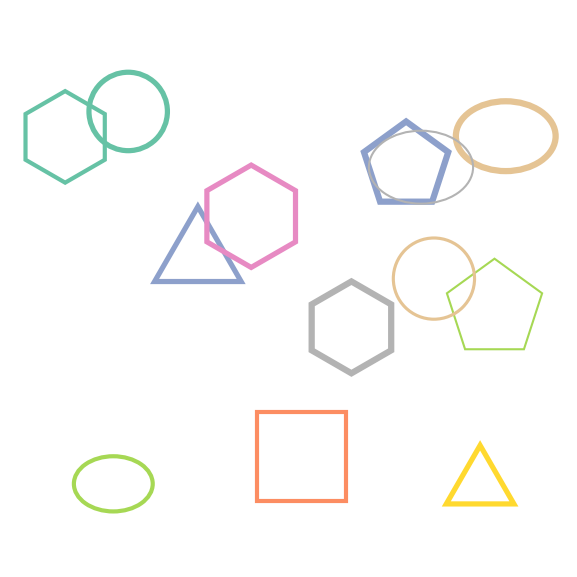[{"shape": "hexagon", "thickness": 2, "radius": 0.4, "center": [0.113, 0.762]}, {"shape": "circle", "thickness": 2.5, "radius": 0.34, "center": [0.222, 0.806]}, {"shape": "square", "thickness": 2, "radius": 0.39, "center": [0.522, 0.209]}, {"shape": "pentagon", "thickness": 3, "radius": 0.38, "center": [0.703, 0.712]}, {"shape": "triangle", "thickness": 2.5, "radius": 0.43, "center": [0.343, 0.555]}, {"shape": "hexagon", "thickness": 2.5, "radius": 0.44, "center": [0.435, 0.625]}, {"shape": "oval", "thickness": 2, "radius": 0.34, "center": [0.196, 0.161]}, {"shape": "pentagon", "thickness": 1, "radius": 0.43, "center": [0.856, 0.464]}, {"shape": "triangle", "thickness": 2.5, "radius": 0.34, "center": [0.831, 0.16]}, {"shape": "circle", "thickness": 1.5, "radius": 0.35, "center": [0.751, 0.517]}, {"shape": "oval", "thickness": 3, "radius": 0.43, "center": [0.876, 0.763]}, {"shape": "oval", "thickness": 1, "radius": 0.45, "center": [0.729, 0.71]}, {"shape": "hexagon", "thickness": 3, "radius": 0.4, "center": [0.609, 0.432]}]